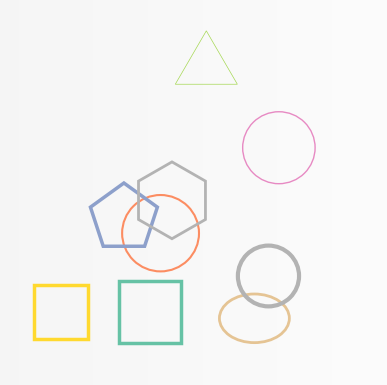[{"shape": "square", "thickness": 2.5, "radius": 0.4, "center": [0.386, 0.19]}, {"shape": "circle", "thickness": 1.5, "radius": 0.5, "center": [0.414, 0.394]}, {"shape": "pentagon", "thickness": 2.5, "radius": 0.45, "center": [0.32, 0.434]}, {"shape": "circle", "thickness": 1, "radius": 0.47, "center": [0.72, 0.616]}, {"shape": "triangle", "thickness": 0.5, "radius": 0.46, "center": [0.532, 0.827]}, {"shape": "square", "thickness": 2.5, "radius": 0.35, "center": [0.157, 0.189]}, {"shape": "oval", "thickness": 2, "radius": 0.45, "center": [0.656, 0.173]}, {"shape": "hexagon", "thickness": 2, "radius": 0.5, "center": [0.444, 0.48]}, {"shape": "circle", "thickness": 3, "radius": 0.39, "center": [0.693, 0.283]}]